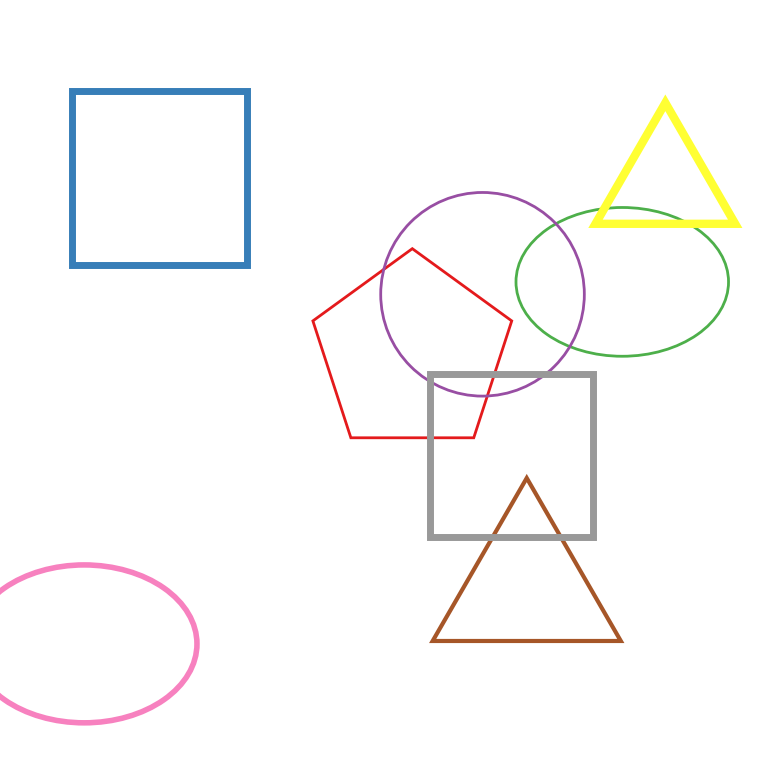[{"shape": "pentagon", "thickness": 1, "radius": 0.68, "center": [0.535, 0.541]}, {"shape": "square", "thickness": 2.5, "radius": 0.57, "center": [0.207, 0.769]}, {"shape": "oval", "thickness": 1, "radius": 0.69, "center": [0.808, 0.634]}, {"shape": "circle", "thickness": 1, "radius": 0.66, "center": [0.627, 0.618]}, {"shape": "triangle", "thickness": 3, "radius": 0.52, "center": [0.864, 0.762]}, {"shape": "triangle", "thickness": 1.5, "radius": 0.71, "center": [0.684, 0.238]}, {"shape": "oval", "thickness": 2, "radius": 0.73, "center": [0.109, 0.164]}, {"shape": "square", "thickness": 2.5, "radius": 0.53, "center": [0.664, 0.409]}]